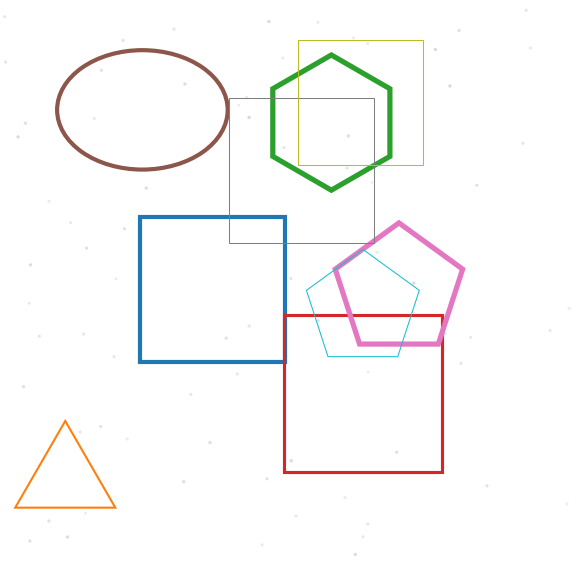[{"shape": "square", "thickness": 2, "radius": 0.63, "center": [0.368, 0.498]}, {"shape": "triangle", "thickness": 1, "radius": 0.5, "center": [0.113, 0.17]}, {"shape": "hexagon", "thickness": 2.5, "radius": 0.59, "center": [0.574, 0.787]}, {"shape": "square", "thickness": 1.5, "radius": 0.68, "center": [0.629, 0.317]}, {"shape": "oval", "thickness": 2, "radius": 0.74, "center": [0.247, 0.809]}, {"shape": "pentagon", "thickness": 2.5, "radius": 0.58, "center": [0.691, 0.497]}, {"shape": "square", "thickness": 0.5, "radius": 0.63, "center": [0.522, 0.704]}, {"shape": "square", "thickness": 0.5, "radius": 0.54, "center": [0.624, 0.821]}, {"shape": "pentagon", "thickness": 0.5, "radius": 0.51, "center": [0.628, 0.465]}]